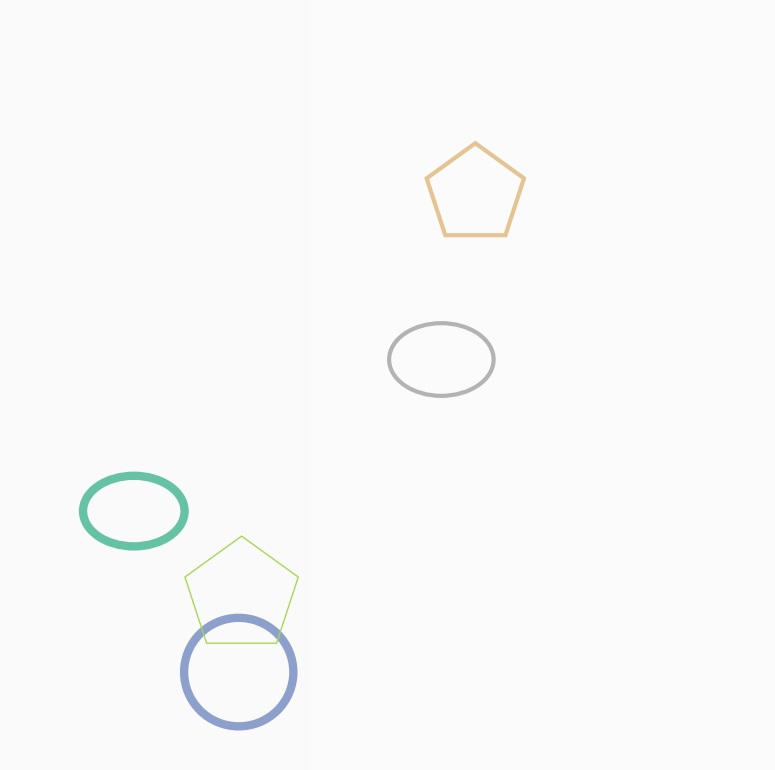[{"shape": "oval", "thickness": 3, "radius": 0.33, "center": [0.173, 0.336]}, {"shape": "circle", "thickness": 3, "radius": 0.35, "center": [0.308, 0.127]}, {"shape": "pentagon", "thickness": 0.5, "radius": 0.38, "center": [0.312, 0.227]}, {"shape": "pentagon", "thickness": 1.5, "radius": 0.33, "center": [0.613, 0.748]}, {"shape": "oval", "thickness": 1.5, "radius": 0.34, "center": [0.57, 0.533]}]